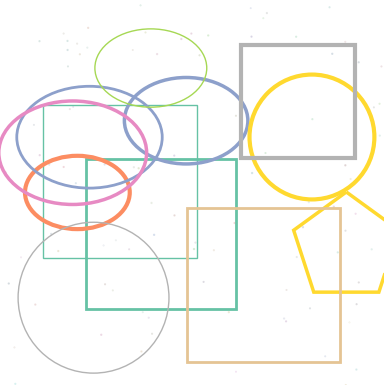[{"shape": "square", "thickness": 2, "radius": 0.97, "center": [0.419, 0.392]}, {"shape": "square", "thickness": 1, "radius": 1.0, "center": [0.312, 0.529]}, {"shape": "oval", "thickness": 3, "radius": 0.68, "center": [0.201, 0.5]}, {"shape": "oval", "thickness": 2.5, "radius": 0.8, "center": [0.483, 0.686]}, {"shape": "oval", "thickness": 2, "radius": 0.94, "center": [0.232, 0.644]}, {"shape": "oval", "thickness": 2.5, "radius": 0.96, "center": [0.189, 0.603]}, {"shape": "oval", "thickness": 1, "radius": 0.73, "center": [0.392, 0.823]}, {"shape": "pentagon", "thickness": 2.5, "radius": 0.72, "center": [0.9, 0.358]}, {"shape": "circle", "thickness": 3, "radius": 0.81, "center": [0.81, 0.644]}, {"shape": "square", "thickness": 2, "radius": 1.0, "center": [0.685, 0.259]}, {"shape": "circle", "thickness": 1, "radius": 0.98, "center": [0.243, 0.227]}, {"shape": "square", "thickness": 3, "radius": 0.74, "center": [0.773, 0.736]}]